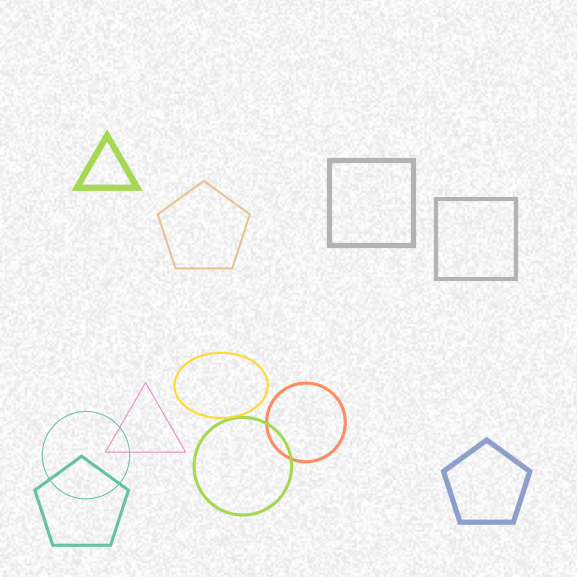[{"shape": "circle", "thickness": 0.5, "radius": 0.38, "center": [0.149, 0.211]}, {"shape": "pentagon", "thickness": 1.5, "radius": 0.43, "center": [0.141, 0.124]}, {"shape": "circle", "thickness": 1.5, "radius": 0.34, "center": [0.53, 0.268]}, {"shape": "pentagon", "thickness": 2.5, "radius": 0.39, "center": [0.843, 0.159]}, {"shape": "triangle", "thickness": 0.5, "radius": 0.4, "center": [0.252, 0.256]}, {"shape": "triangle", "thickness": 3, "radius": 0.3, "center": [0.185, 0.704]}, {"shape": "circle", "thickness": 1.5, "radius": 0.42, "center": [0.42, 0.192]}, {"shape": "oval", "thickness": 1, "radius": 0.4, "center": [0.383, 0.332]}, {"shape": "pentagon", "thickness": 1, "radius": 0.42, "center": [0.353, 0.602]}, {"shape": "square", "thickness": 2, "radius": 0.35, "center": [0.825, 0.586]}, {"shape": "square", "thickness": 2.5, "radius": 0.37, "center": [0.642, 0.648]}]